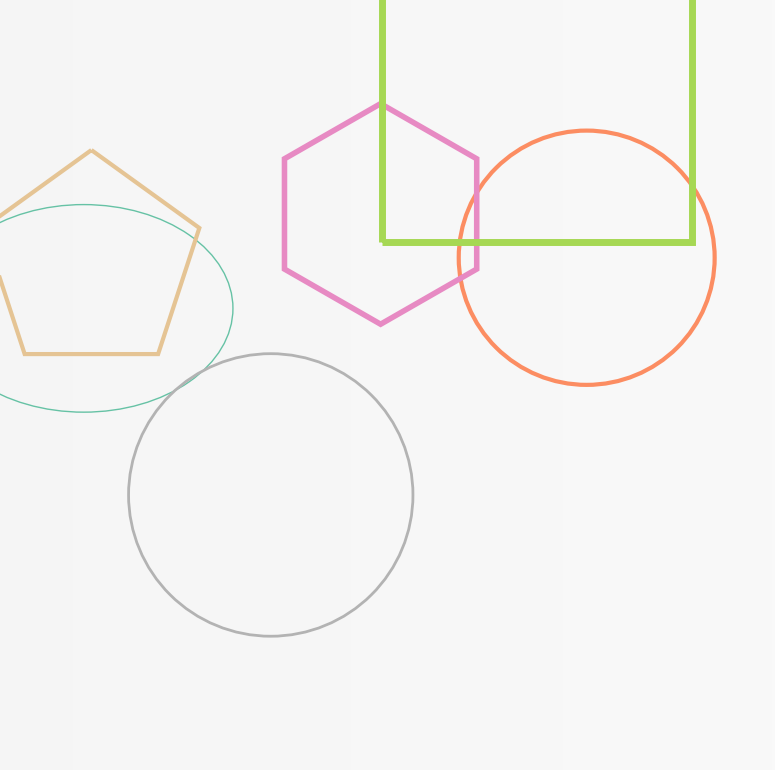[{"shape": "oval", "thickness": 0.5, "radius": 0.96, "center": [0.108, 0.6]}, {"shape": "circle", "thickness": 1.5, "radius": 0.83, "center": [0.757, 0.665]}, {"shape": "hexagon", "thickness": 2, "radius": 0.72, "center": [0.491, 0.722]}, {"shape": "square", "thickness": 2.5, "radius": 1.0, "center": [0.693, 0.885]}, {"shape": "pentagon", "thickness": 1.5, "radius": 0.73, "center": [0.118, 0.659]}, {"shape": "circle", "thickness": 1, "radius": 0.92, "center": [0.349, 0.357]}]